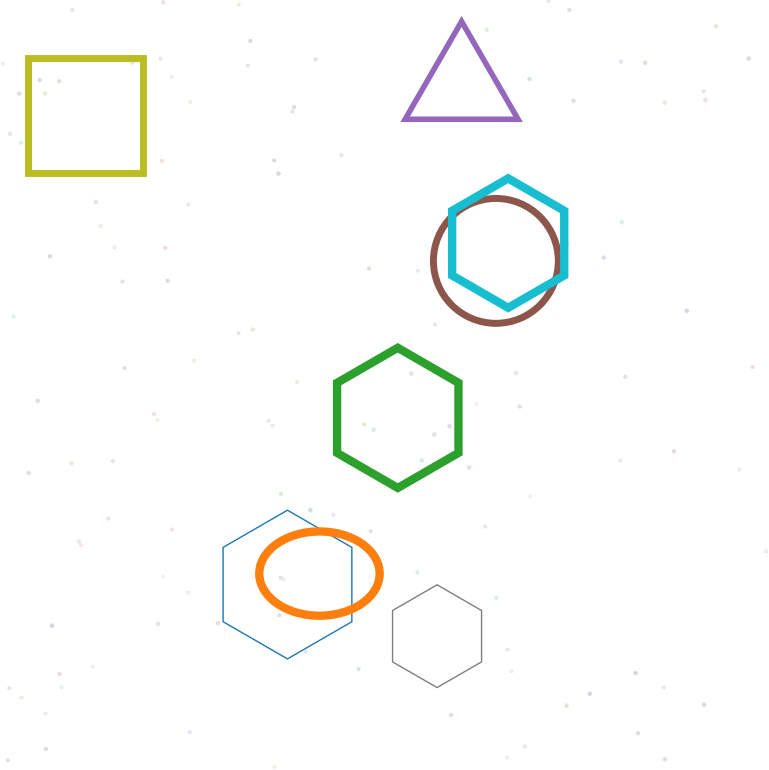[{"shape": "hexagon", "thickness": 0.5, "radius": 0.48, "center": [0.373, 0.241]}, {"shape": "oval", "thickness": 3, "radius": 0.39, "center": [0.415, 0.255]}, {"shape": "hexagon", "thickness": 3, "radius": 0.46, "center": [0.517, 0.457]}, {"shape": "triangle", "thickness": 2, "radius": 0.42, "center": [0.599, 0.887]}, {"shape": "circle", "thickness": 2.5, "radius": 0.41, "center": [0.644, 0.661]}, {"shape": "hexagon", "thickness": 0.5, "radius": 0.33, "center": [0.568, 0.174]}, {"shape": "square", "thickness": 2.5, "radius": 0.37, "center": [0.112, 0.851]}, {"shape": "hexagon", "thickness": 3, "radius": 0.42, "center": [0.66, 0.684]}]